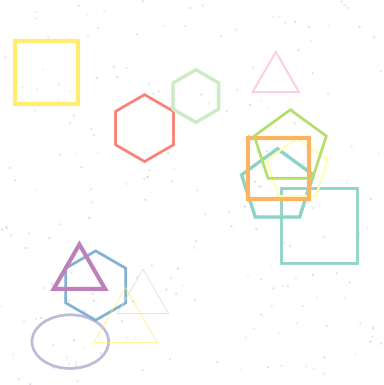[{"shape": "pentagon", "thickness": 2.5, "radius": 0.49, "center": [0.721, 0.516]}, {"shape": "square", "thickness": 2, "radius": 0.49, "center": [0.828, 0.414]}, {"shape": "pentagon", "thickness": 1.5, "radius": 0.42, "center": [0.772, 0.558]}, {"shape": "oval", "thickness": 2, "radius": 0.5, "center": [0.182, 0.113]}, {"shape": "hexagon", "thickness": 2, "radius": 0.43, "center": [0.375, 0.667]}, {"shape": "hexagon", "thickness": 2, "radius": 0.45, "center": [0.249, 0.258]}, {"shape": "square", "thickness": 3, "radius": 0.39, "center": [0.724, 0.562]}, {"shape": "pentagon", "thickness": 2, "radius": 0.49, "center": [0.754, 0.616]}, {"shape": "triangle", "thickness": 1.5, "radius": 0.35, "center": [0.716, 0.796]}, {"shape": "triangle", "thickness": 0.5, "radius": 0.39, "center": [0.371, 0.224]}, {"shape": "triangle", "thickness": 3, "radius": 0.39, "center": [0.206, 0.288]}, {"shape": "hexagon", "thickness": 2.5, "radius": 0.34, "center": [0.509, 0.751]}, {"shape": "triangle", "thickness": 0.5, "radius": 0.48, "center": [0.326, 0.158]}, {"shape": "square", "thickness": 3, "radius": 0.41, "center": [0.122, 0.811]}]